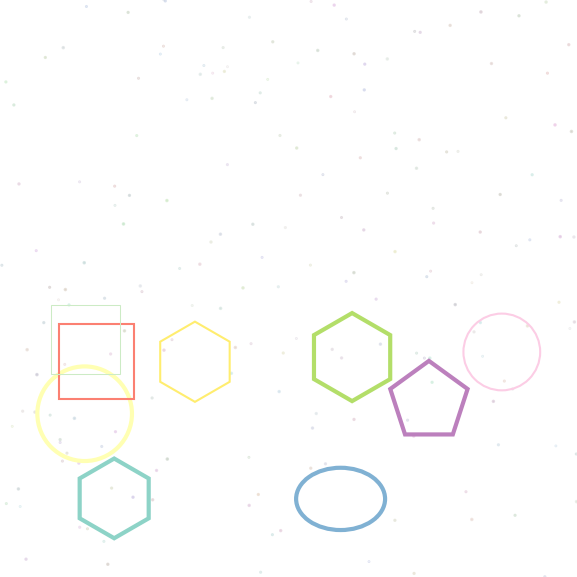[{"shape": "hexagon", "thickness": 2, "radius": 0.35, "center": [0.198, 0.136]}, {"shape": "circle", "thickness": 2, "radius": 0.41, "center": [0.147, 0.283]}, {"shape": "square", "thickness": 1, "radius": 0.32, "center": [0.167, 0.374]}, {"shape": "oval", "thickness": 2, "radius": 0.39, "center": [0.59, 0.135]}, {"shape": "hexagon", "thickness": 2, "radius": 0.38, "center": [0.61, 0.381]}, {"shape": "circle", "thickness": 1, "radius": 0.33, "center": [0.869, 0.39]}, {"shape": "pentagon", "thickness": 2, "radius": 0.35, "center": [0.743, 0.304]}, {"shape": "square", "thickness": 0.5, "radius": 0.3, "center": [0.149, 0.412]}, {"shape": "hexagon", "thickness": 1, "radius": 0.35, "center": [0.338, 0.373]}]